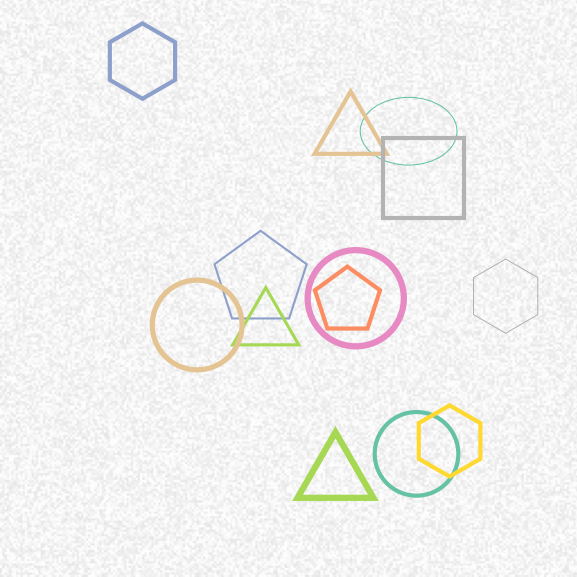[{"shape": "circle", "thickness": 2, "radius": 0.36, "center": [0.721, 0.213]}, {"shape": "oval", "thickness": 0.5, "radius": 0.42, "center": [0.708, 0.772]}, {"shape": "pentagon", "thickness": 2, "radius": 0.3, "center": [0.602, 0.478]}, {"shape": "pentagon", "thickness": 1, "radius": 0.42, "center": [0.451, 0.516]}, {"shape": "hexagon", "thickness": 2, "radius": 0.33, "center": [0.247, 0.893]}, {"shape": "circle", "thickness": 3, "radius": 0.42, "center": [0.616, 0.483]}, {"shape": "triangle", "thickness": 1.5, "radius": 0.33, "center": [0.46, 0.435]}, {"shape": "triangle", "thickness": 3, "radius": 0.38, "center": [0.581, 0.175]}, {"shape": "hexagon", "thickness": 2, "radius": 0.31, "center": [0.779, 0.236]}, {"shape": "circle", "thickness": 2.5, "radius": 0.39, "center": [0.341, 0.436]}, {"shape": "triangle", "thickness": 2, "radius": 0.36, "center": [0.607, 0.769]}, {"shape": "hexagon", "thickness": 0.5, "radius": 0.32, "center": [0.876, 0.486]}, {"shape": "square", "thickness": 2, "radius": 0.35, "center": [0.733, 0.691]}]